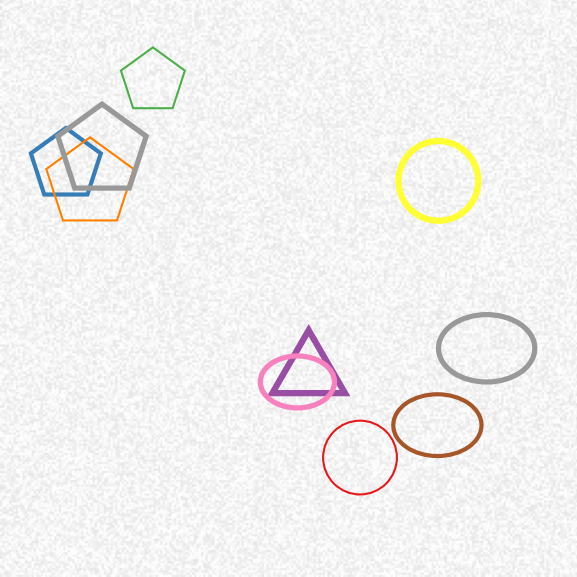[{"shape": "circle", "thickness": 1, "radius": 0.32, "center": [0.623, 0.207]}, {"shape": "pentagon", "thickness": 2, "radius": 0.32, "center": [0.114, 0.714]}, {"shape": "pentagon", "thickness": 1, "radius": 0.29, "center": [0.265, 0.859]}, {"shape": "triangle", "thickness": 3, "radius": 0.36, "center": [0.535, 0.355]}, {"shape": "pentagon", "thickness": 1, "radius": 0.4, "center": [0.156, 0.682]}, {"shape": "circle", "thickness": 3, "radius": 0.35, "center": [0.759, 0.686]}, {"shape": "oval", "thickness": 2, "radius": 0.38, "center": [0.757, 0.263]}, {"shape": "oval", "thickness": 2.5, "radius": 0.32, "center": [0.515, 0.338]}, {"shape": "pentagon", "thickness": 2.5, "radius": 0.4, "center": [0.177, 0.738]}, {"shape": "oval", "thickness": 2.5, "radius": 0.42, "center": [0.843, 0.396]}]